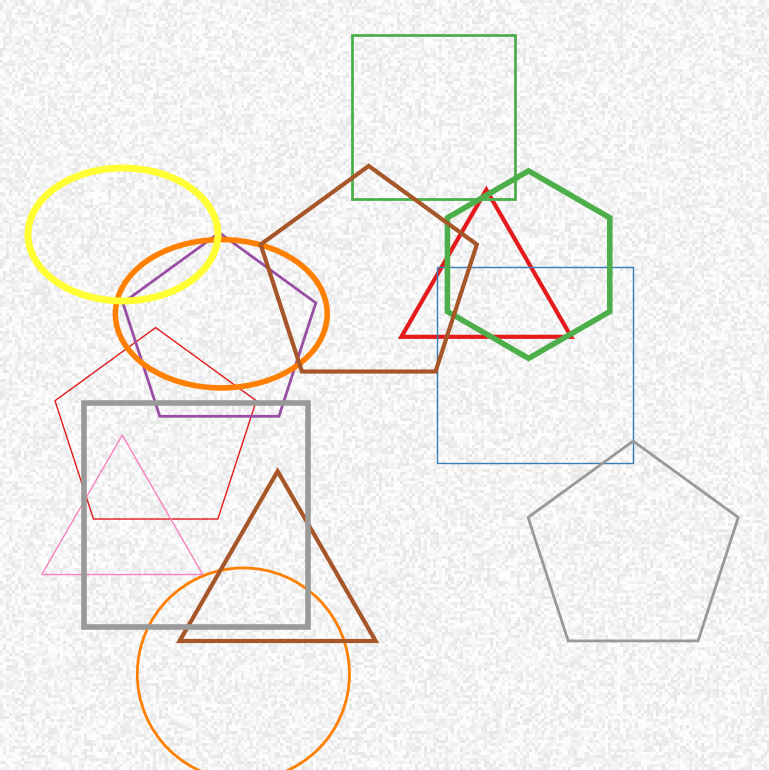[{"shape": "triangle", "thickness": 1.5, "radius": 0.64, "center": [0.632, 0.626]}, {"shape": "pentagon", "thickness": 0.5, "radius": 0.69, "center": [0.202, 0.437]}, {"shape": "square", "thickness": 0.5, "radius": 0.64, "center": [0.695, 0.527]}, {"shape": "square", "thickness": 1, "radius": 0.53, "center": [0.563, 0.848]}, {"shape": "hexagon", "thickness": 2, "radius": 0.61, "center": [0.686, 0.656]}, {"shape": "pentagon", "thickness": 1, "radius": 0.66, "center": [0.285, 0.566]}, {"shape": "circle", "thickness": 1, "radius": 0.69, "center": [0.316, 0.125]}, {"shape": "oval", "thickness": 2, "radius": 0.69, "center": [0.287, 0.593]}, {"shape": "oval", "thickness": 2.5, "radius": 0.62, "center": [0.16, 0.695]}, {"shape": "pentagon", "thickness": 1.5, "radius": 0.74, "center": [0.479, 0.637]}, {"shape": "triangle", "thickness": 1.5, "radius": 0.73, "center": [0.361, 0.241]}, {"shape": "triangle", "thickness": 0.5, "radius": 0.6, "center": [0.159, 0.314]}, {"shape": "pentagon", "thickness": 1, "radius": 0.72, "center": [0.822, 0.284]}, {"shape": "square", "thickness": 2, "radius": 0.73, "center": [0.254, 0.331]}]